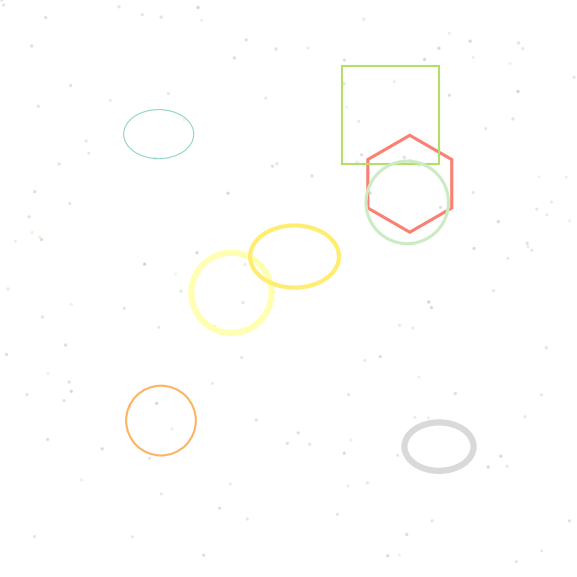[{"shape": "oval", "thickness": 0.5, "radius": 0.3, "center": [0.275, 0.767]}, {"shape": "circle", "thickness": 3, "radius": 0.35, "center": [0.401, 0.492]}, {"shape": "hexagon", "thickness": 1.5, "radius": 0.42, "center": [0.71, 0.681]}, {"shape": "circle", "thickness": 1, "radius": 0.3, "center": [0.279, 0.271]}, {"shape": "square", "thickness": 1, "radius": 0.42, "center": [0.676, 0.8]}, {"shape": "oval", "thickness": 3, "radius": 0.3, "center": [0.76, 0.226]}, {"shape": "circle", "thickness": 1.5, "radius": 0.36, "center": [0.705, 0.649]}, {"shape": "oval", "thickness": 2, "radius": 0.38, "center": [0.51, 0.555]}]